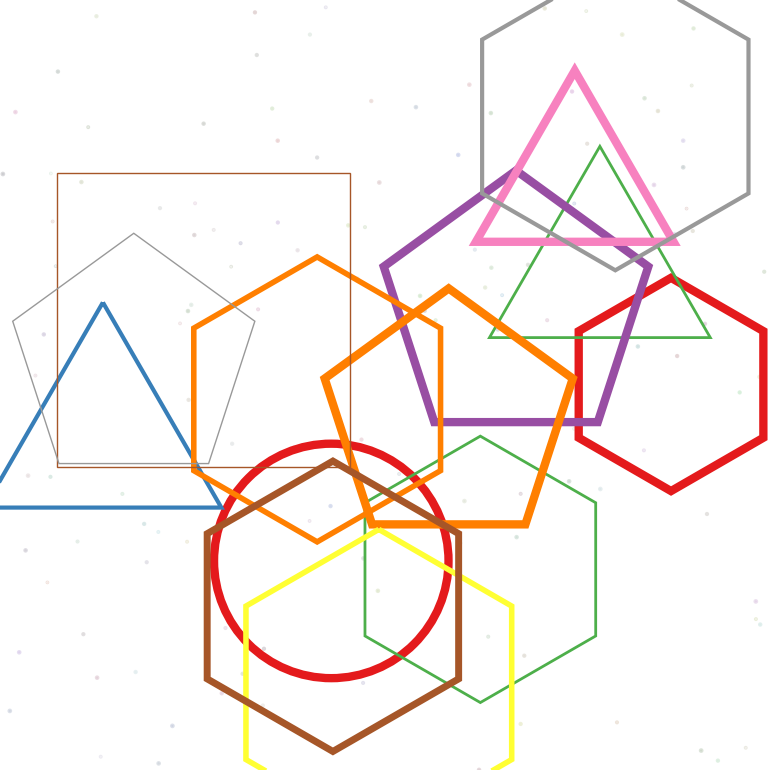[{"shape": "hexagon", "thickness": 3, "radius": 0.69, "center": [0.871, 0.501]}, {"shape": "circle", "thickness": 3, "radius": 0.76, "center": [0.43, 0.272]}, {"shape": "triangle", "thickness": 1.5, "radius": 0.89, "center": [0.134, 0.43]}, {"shape": "triangle", "thickness": 1, "radius": 0.83, "center": [0.779, 0.644]}, {"shape": "hexagon", "thickness": 1, "radius": 0.86, "center": [0.624, 0.261]}, {"shape": "pentagon", "thickness": 3, "radius": 0.9, "center": [0.67, 0.598]}, {"shape": "hexagon", "thickness": 2, "radius": 0.93, "center": [0.412, 0.481]}, {"shape": "pentagon", "thickness": 3, "radius": 0.85, "center": [0.583, 0.456]}, {"shape": "hexagon", "thickness": 2, "radius": 1.0, "center": [0.492, 0.113]}, {"shape": "square", "thickness": 0.5, "radius": 0.95, "center": [0.265, 0.584]}, {"shape": "hexagon", "thickness": 2.5, "radius": 0.94, "center": [0.432, 0.213]}, {"shape": "triangle", "thickness": 3, "radius": 0.74, "center": [0.746, 0.76]}, {"shape": "hexagon", "thickness": 1.5, "radius": 1.0, "center": [0.799, 0.849]}, {"shape": "pentagon", "thickness": 0.5, "radius": 0.83, "center": [0.174, 0.532]}]